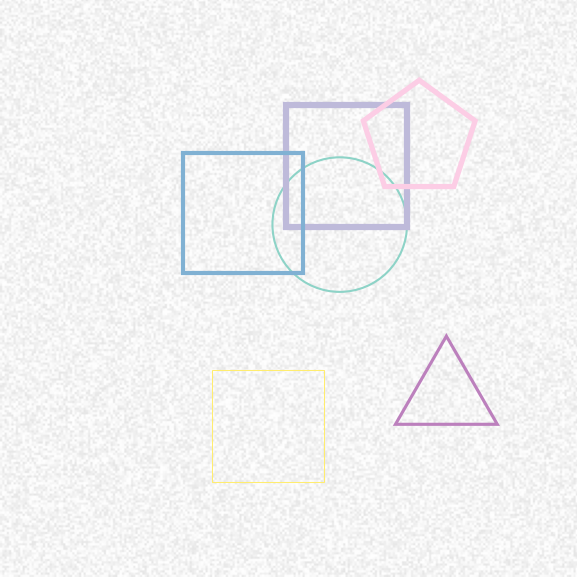[{"shape": "circle", "thickness": 1, "radius": 0.58, "center": [0.588, 0.61]}, {"shape": "square", "thickness": 3, "radius": 0.53, "center": [0.6, 0.711]}, {"shape": "square", "thickness": 2, "radius": 0.52, "center": [0.421, 0.631]}, {"shape": "pentagon", "thickness": 2.5, "radius": 0.51, "center": [0.726, 0.758]}, {"shape": "triangle", "thickness": 1.5, "radius": 0.51, "center": [0.773, 0.315]}, {"shape": "square", "thickness": 0.5, "radius": 0.48, "center": [0.464, 0.262]}]